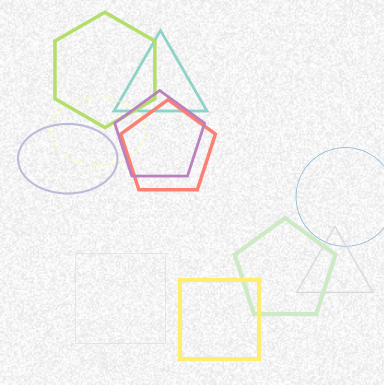[{"shape": "triangle", "thickness": 2, "radius": 0.7, "center": [0.417, 0.781]}, {"shape": "oval", "thickness": 0.5, "radius": 0.62, "center": [0.254, 0.66]}, {"shape": "oval", "thickness": 1.5, "radius": 0.65, "center": [0.176, 0.588]}, {"shape": "pentagon", "thickness": 2.5, "radius": 0.65, "center": [0.437, 0.612]}, {"shape": "circle", "thickness": 0.5, "radius": 0.64, "center": [0.897, 0.489]}, {"shape": "hexagon", "thickness": 2.5, "radius": 0.75, "center": [0.273, 0.818]}, {"shape": "square", "thickness": 0.5, "radius": 0.58, "center": [0.311, 0.226]}, {"shape": "triangle", "thickness": 1, "radius": 0.57, "center": [0.87, 0.298]}, {"shape": "pentagon", "thickness": 2, "radius": 0.61, "center": [0.415, 0.642]}, {"shape": "pentagon", "thickness": 3, "radius": 0.69, "center": [0.74, 0.296]}, {"shape": "square", "thickness": 3, "radius": 0.51, "center": [0.569, 0.17]}]